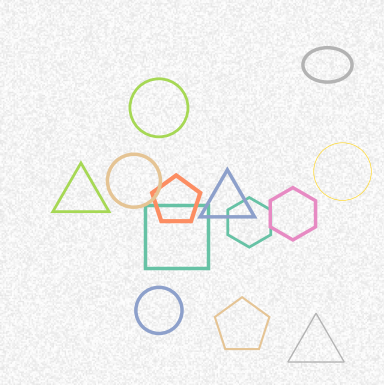[{"shape": "hexagon", "thickness": 2, "radius": 0.32, "center": [0.647, 0.423]}, {"shape": "square", "thickness": 2.5, "radius": 0.41, "center": [0.458, 0.385]}, {"shape": "pentagon", "thickness": 3, "radius": 0.33, "center": [0.458, 0.479]}, {"shape": "circle", "thickness": 2.5, "radius": 0.3, "center": [0.413, 0.194]}, {"shape": "triangle", "thickness": 2.5, "radius": 0.41, "center": [0.591, 0.478]}, {"shape": "hexagon", "thickness": 2.5, "radius": 0.34, "center": [0.761, 0.445]}, {"shape": "triangle", "thickness": 2, "radius": 0.42, "center": [0.21, 0.492]}, {"shape": "circle", "thickness": 2, "radius": 0.38, "center": [0.413, 0.72]}, {"shape": "circle", "thickness": 0.5, "radius": 0.37, "center": [0.89, 0.554]}, {"shape": "pentagon", "thickness": 1.5, "radius": 0.37, "center": [0.629, 0.154]}, {"shape": "circle", "thickness": 2.5, "radius": 0.34, "center": [0.348, 0.531]}, {"shape": "triangle", "thickness": 1, "radius": 0.42, "center": [0.821, 0.102]}, {"shape": "oval", "thickness": 2.5, "radius": 0.32, "center": [0.851, 0.831]}]